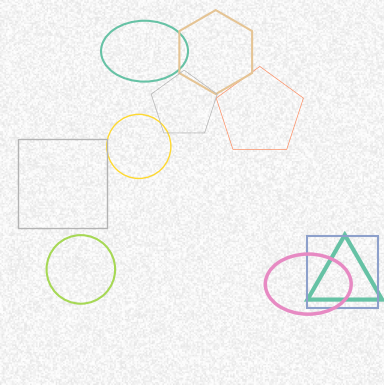[{"shape": "oval", "thickness": 1.5, "radius": 0.56, "center": [0.375, 0.867]}, {"shape": "triangle", "thickness": 3, "radius": 0.56, "center": [0.896, 0.278]}, {"shape": "pentagon", "thickness": 0.5, "radius": 0.6, "center": [0.675, 0.708]}, {"shape": "square", "thickness": 1.5, "radius": 0.46, "center": [0.889, 0.293]}, {"shape": "oval", "thickness": 2.5, "radius": 0.56, "center": [0.801, 0.262]}, {"shape": "circle", "thickness": 1.5, "radius": 0.45, "center": [0.21, 0.3]}, {"shape": "circle", "thickness": 1, "radius": 0.42, "center": [0.361, 0.62]}, {"shape": "hexagon", "thickness": 1.5, "radius": 0.55, "center": [0.56, 0.865]}, {"shape": "square", "thickness": 1, "radius": 0.58, "center": [0.162, 0.522]}, {"shape": "pentagon", "thickness": 0.5, "radius": 0.45, "center": [0.478, 0.728]}]